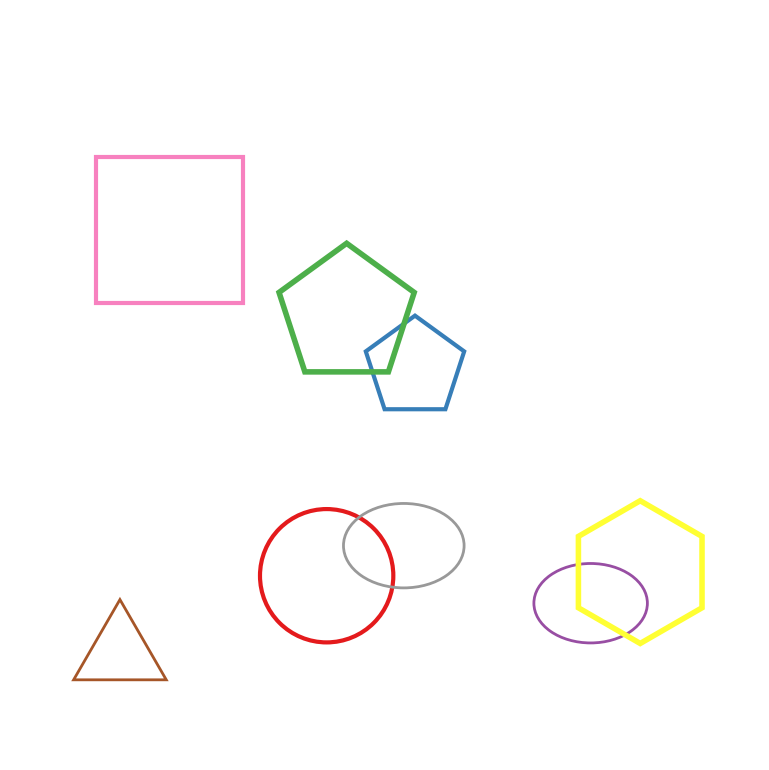[{"shape": "circle", "thickness": 1.5, "radius": 0.43, "center": [0.424, 0.252]}, {"shape": "pentagon", "thickness": 1.5, "radius": 0.34, "center": [0.539, 0.523]}, {"shape": "pentagon", "thickness": 2, "radius": 0.46, "center": [0.45, 0.592]}, {"shape": "oval", "thickness": 1, "radius": 0.37, "center": [0.767, 0.217]}, {"shape": "hexagon", "thickness": 2, "radius": 0.46, "center": [0.831, 0.257]}, {"shape": "triangle", "thickness": 1, "radius": 0.35, "center": [0.156, 0.152]}, {"shape": "square", "thickness": 1.5, "radius": 0.47, "center": [0.22, 0.701]}, {"shape": "oval", "thickness": 1, "radius": 0.39, "center": [0.524, 0.291]}]